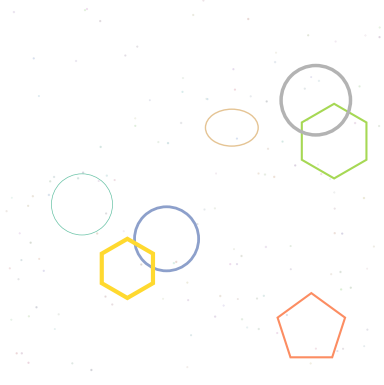[{"shape": "circle", "thickness": 0.5, "radius": 0.4, "center": [0.213, 0.469]}, {"shape": "pentagon", "thickness": 1.5, "radius": 0.46, "center": [0.809, 0.147]}, {"shape": "circle", "thickness": 2, "radius": 0.42, "center": [0.433, 0.38]}, {"shape": "hexagon", "thickness": 1.5, "radius": 0.48, "center": [0.868, 0.633]}, {"shape": "hexagon", "thickness": 3, "radius": 0.38, "center": [0.331, 0.303]}, {"shape": "oval", "thickness": 1, "radius": 0.34, "center": [0.602, 0.668]}, {"shape": "circle", "thickness": 2.5, "radius": 0.45, "center": [0.82, 0.74]}]